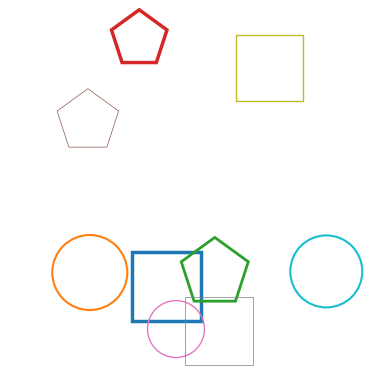[{"shape": "square", "thickness": 2.5, "radius": 0.45, "center": [0.433, 0.256]}, {"shape": "circle", "thickness": 1.5, "radius": 0.49, "center": [0.233, 0.292]}, {"shape": "pentagon", "thickness": 2, "radius": 0.46, "center": [0.558, 0.292]}, {"shape": "pentagon", "thickness": 2.5, "radius": 0.38, "center": [0.362, 0.899]}, {"shape": "pentagon", "thickness": 0.5, "radius": 0.42, "center": [0.228, 0.686]}, {"shape": "circle", "thickness": 1, "radius": 0.37, "center": [0.457, 0.145]}, {"shape": "square", "thickness": 0.5, "radius": 0.44, "center": [0.569, 0.141]}, {"shape": "square", "thickness": 1, "radius": 0.43, "center": [0.7, 0.823]}, {"shape": "circle", "thickness": 1.5, "radius": 0.47, "center": [0.848, 0.295]}]